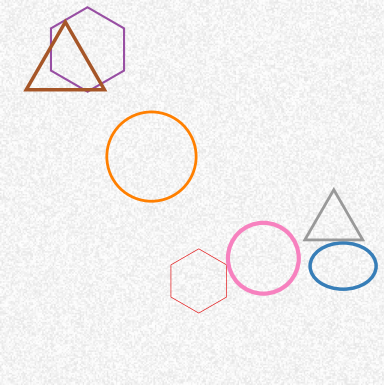[{"shape": "hexagon", "thickness": 0.5, "radius": 0.42, "center": [0.516, 0.27]}, {"shape": "oval", "thickness": 2.5, "radius": 0.43, "center": [0.891, 0.309]}, {"shape": "hexagon", "thickness": 1.5, "radius": 0.55, "center": [0.227, 0.871]}, {"shape": "circle", "thickness": 2, "radius": 0.58, "center": [0.393, 0.593]}, {"shape": "triangle", "thickness": 2.5, "radius": 0.59, "center": [0.17, 0.826]}, {"shape": "circle", "thickness": 3, "radius": 0.46, "center": [0.684, 0.329]}, {"shape": "triangle", "thickness": 2, "radius": 0.43, "center": [0.867, 0.42]}]